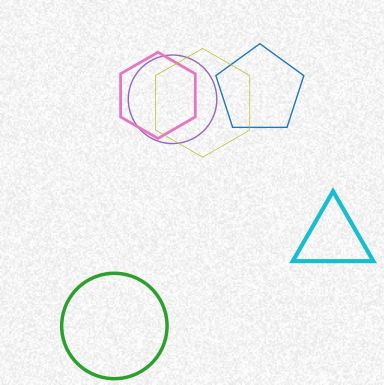[{"shape": "pentagon", "thickness": 1, "radius": 0.6, "center": [0.675, 0.766]}, {"shape": "circle", "thickness": 2.5, "radius": 0.68, "center": [0.297, 0.153]}, {"shape": "circle", "thickness": 1, "radius": 0.57, "center": [0.448, 0.742]}, {"shape": "hexagon", "thickness": 2, "radius": 0.56, "center": [0.41, 0.752]}, {"shape": "hexagon", "thickness": 0.5, "radius": 0.71, "center": [0.526, 0.733]}, {"shape": "triangle", "thickness": 3, "radius": 0.6, "center": [0.865, 0.382]}]